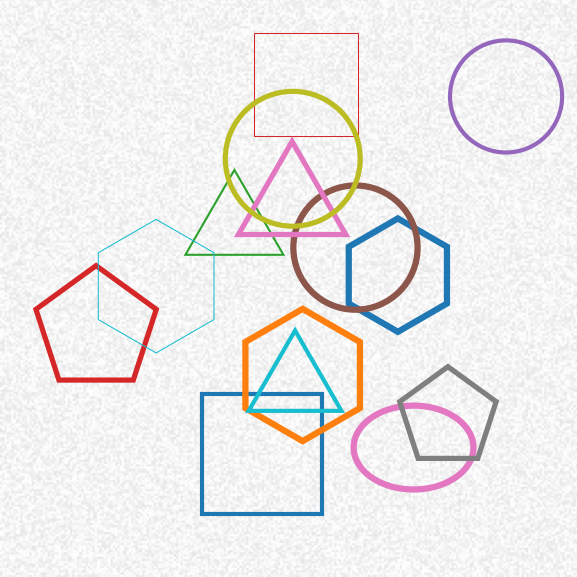[{"shape": "square", "thickness": 2, "radius": 0.52, "center": [0.454, 0.213]}, {"shape": "hexagon", "thickness": 3, "radius": 0.49, "center": [0.689, 0.523]}, {"shape": "hexagon", "thickness": 3, "radius": 0.57, "center": [0.524, 0.35]}, {"shape": "triangle", "thickness": 1, "radius": 0.49, "center": [0.406, 0.607]}, {"shape": "square", "thickness": 0.5, "radius": 0.45, "center": [0.529, 0.853]}, {"shape": "pentagon", "thickness": 2.5, "radius": 0.55, "center": [0.166, 0.43]}, {"shape": "circle", "thickness": 2, "radius": 0.49, "center": [0.876, 0.832]}, {"shape": "circle", "thickness": 3, "radius": 0.54, "center": [0.616, 0.57]}, {"shape": "oval", "thickness": 3, "radius": 0.52, "center": [0.716, 0.224]}, {"shape": "triangle", "thickness": 2.5, "radius": 0.54, "center": [0.506, 0.647]}, {"shape": "pentagon", "thickness": 2.5, "radius": 0.44, "center": [0.776, 0.276]}, {"shape": "circle", "thickness": 2.5, "radius": 0.58, "center": [0.507, 0.724]}, {"shape": "hexagon", "thickness": 0.5, "radius": 0.58, "center": [0.27, 0.504]}, {"shape": "triangle", "thickness": 2, "radius": 0.46, "center": [0.511, 0.334]}]